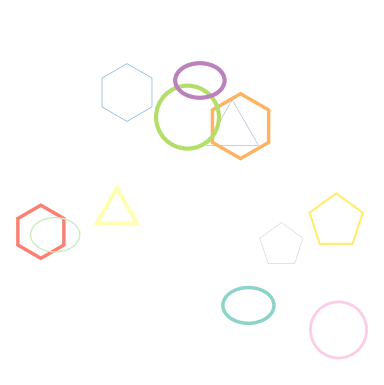[{"shape": "oval", "thickness": 2.5, "radius": 0.33, "center": [0.645, 0.207]}, {"shape": "triangle", "thickness": 3, "radius": 0.3, "center": [0.303, 0.45]}, {"shape": "triangle", "thickness": 0.5, "radius": 0.39, "center": [0.603, 0.662]}, {"shape": "hexagon", "thickness": 2.5, "radius": 0.34, "center": [0.106, 0.398]}, {"shape": "hexagon", "thickness": 0.5, "radius": 0.37, "center": [0.33, 0.76]}, {"shape": "hexagon", "thickness": 2.5, "radius": 0.42, "center": [0.625, 0.672]}, {"shape": "circle", "thickness": 3, "radius": 0.41, "center": [0.487, 0.696]}, {"shape": "circle", "thickness": 2, "radius": 0.36, "center": [0.879, 0.143]}, {"shape": "pentagon", "thickness": 0.5, "radius": 0.29, "center": [0.731, 0.363]}, {"shape": "oval", "thickness": 3, "radius": 0.32, "center": [0.519, 0.791]}, {"shape": "oval", "thickness": 1, "radius": 0.32, "center": [0.143, 0.39]}, {"shape": "pentagon", "thickness": 1.5, "radius": 0.36, "center": [0.873, 0.425]}]